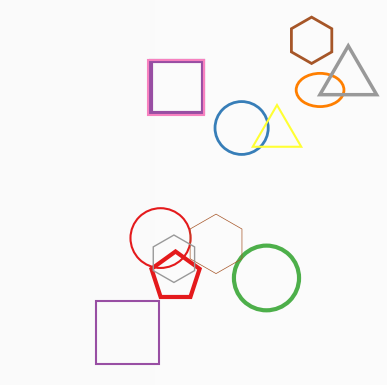[{"shape": "circle", "thickness": 1.5, "radius": 0.39, "center": [0.414, 0.382]}, {"shape": "pentagon", "thickness": 3, "radius": 0.33, "center": [0.453, 0.281]}, {"shape": "circle", "thickness": 2, "radius": 0.34, "center": [0.624, 0.668]}, {"shape": "circle", "thickness": 3, "radius": 0.42, "center": [0.688, 0.278]}, {"shape": "square", "thickness": 3, "radius": 0.34, "center": [0.457, 0.775]}, {"shape": "square", "thickness": 1.5, "radius": 0.41, "center": [0.329, 0.136]}, {"shape": "oval", "thickness": 2, "radius": 0.31, "center": [0.826, 0.766]}, {"shape": "triangle", "thickness": 1.5, "radius": 0.36, "center": [0.715, 0.655]}, {"shape": "hexagon", "thickness": 0.5, "radius": 0.39, "center": [0.558, 0.367]}, {"shape": "hexagon", "thickness": 2, "radius": 0.3, "center": [0.804, 0.895]}, {"shape": "square", "thickness": 1.5, "radius": 0.36, "center": [0.454, 0.773]}, {"shape": "triangle", "thickness": 2.5, "radius": 0.42, "center": [0.899, 0.796]}, {"shape": "hexagon", "thickness": 1, "radius": 0.31, "center": [0.449, 0.328]}]